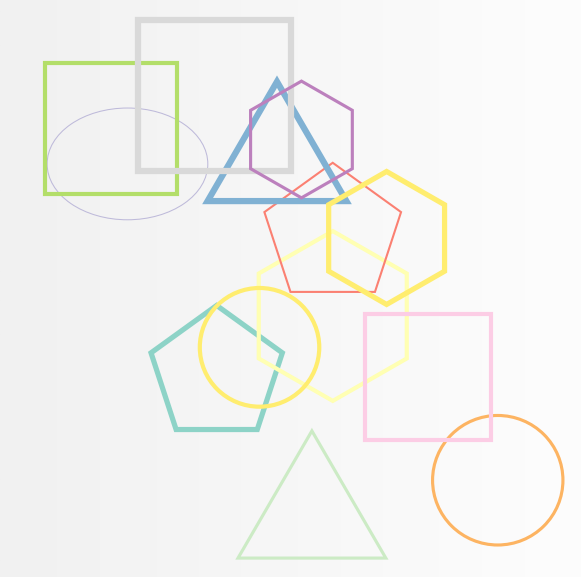[{"shape": "pentagon", "thickness": 2.5, "radius": 0.59, "center": [0.373, 0.351]}, {"shape": "hexagon", "thickness": 2, "radius": 0.74, "center": [0.572, 0.452]}, {"shape": "oval", "thickness": 0.5, "radius": 0.69, "center": [0.219, 0.715]}, {"shape": "pentagon", "thickness": 1, "radius": 0.62, "center": [0.572, 0.594]}, {"shape": "triangle", "thickness": 3, "radius": 0.69, "center": [0.477, 0.72]}, {"shape": "circle", "thickness": 1.5, "radius": 0.56, "center": [0.856, 0.168]}, {"shape": "square", "thickness": 2, "radius": 0.57, "center": [0.191, 0.776]}, {"shape": "square", "thickness": 2, "radius": 0.54, "center": [0.736, 0.346]}, {"shape": "square", "thickness": 3, "radius": 0.66, "center": [0.369, 0.834]}, {"shape": "hexagon", "thickness": 1.5, "radius": 0.51, "center": [0.519, 0.758]}, {"shape": "triangle", "thickness": 1.5, "radius": 0.73, "center": [0.537, 0.106]}, {"shape": "hexagon", "thickness": 2.5, "radius": 0.58, "center": [0.665, 0.587]}, {"shape": "circle", "thickness": 2, "radius": 0.51, "center": [0.447, 0.398]}]